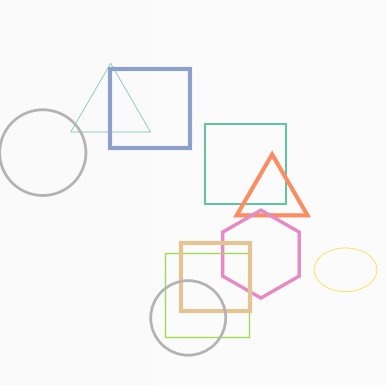[{"shape": "square", "thickness": 1.5, "radius": 0.52, "center": [0.633, 0.574]}, {"shape": "triangle", "thickness": 0.5, "radius": 0.59, "center": [0.285, 0.717]}, {"shape": "triangle", "thickness": 3, "radius": 0.53, "center": [0.702, 0.493]}, {"shape": "square", "thickness": 3, "radius": 0.51, "center": [0.386, 0.719]}, {"shape": "hexagon", "thickness": 2.5, "radius": 0.57, "center": [0.673, 0.34]}, {"shape": "square", "thickness": 1, "radius": 0.54, "center": [0.533, 0.233]}, {"shape": "oval", "thickness": 0.5, "radius": 0.41, "center": [0.892, 0.299]}, {"shape": "square", "thickness": 3, "radius": 0.44, "center": [0.556, 0.281]}, {"shape": "circle", "thickness": 2, "radius": 0.56, "center": [0.11, 0.604]}, {"shape": "circle", "thickness": 2, "radius": 0.48, "center": [0.486, 0.174]}]